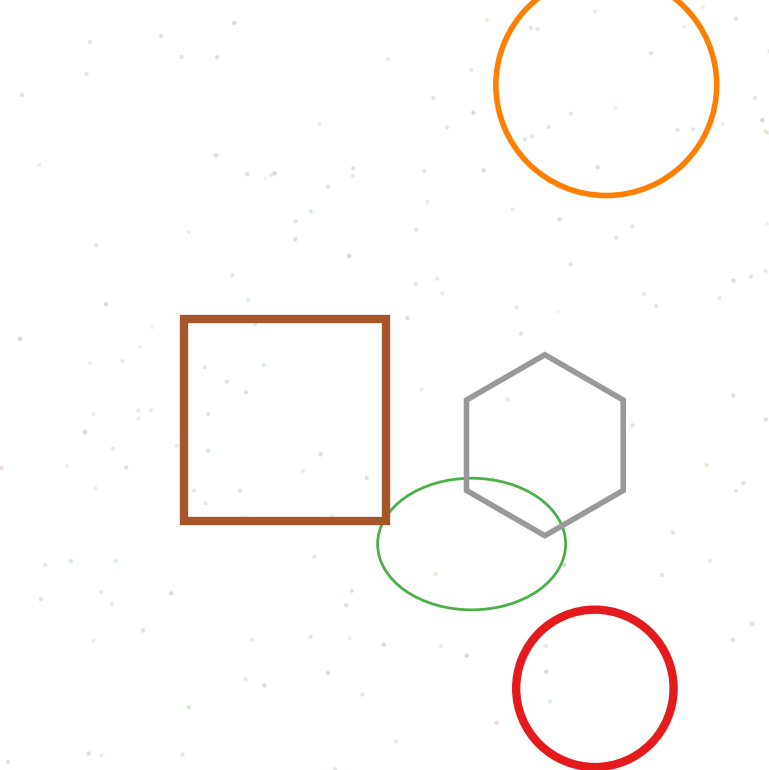[{"shape": "circle", "thickness": 3, "radius": 0.51, "center": [0.773, 0.106]}, {"shape": "oval", "thickness": 1, "radius": 0.61, "center": [0.613, 0.293]}, {"shape": "circle", "thickness": 2, "radius": 0.72, "center": [0.787, 0.889]}, {"shape": "square", "thickness": 3, "radius": 0.66, "center": [0.37, 0.455]}, {"shape": "hexagon", "thickness": 2, "radius": 0.59, "center": [0.708, 0.422]}]